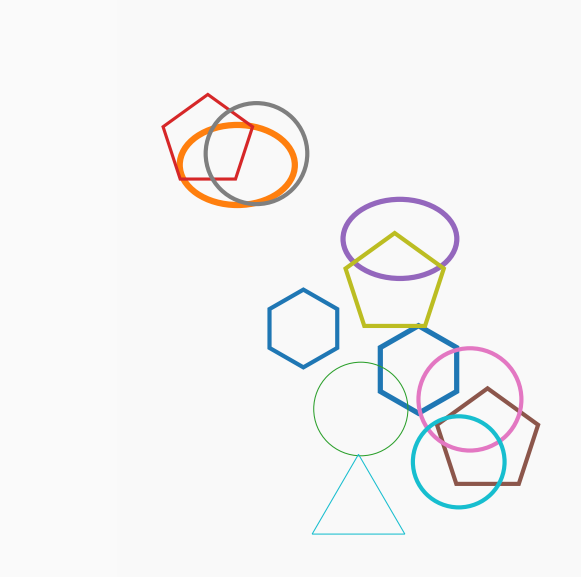[{"shape": "hexagon", "thickness": 2.5, "radius": 0.38, "center": [0.72, 0.359]}, {"shape": "hexagon", "thickness": 2, "radius": 0.34, "center": [0.522, 0.43]}, {"shape": "oval", "thickness": 3, "radius": 0.5, "center": [0.408, 0.713]}, {"shape": "circle", "thickness": 0.5, "radius": 0.41, "center": [0.621, 0.291]}, {"shape": "pentagon", "thickness": 1.5, "radius": 0.4, "center": [0.358, 0.755]}, {"shape": "oval", "thickness": 2.5, "radius": 0.49, "center": [0.688, 0.585]}, {"shape": "pentagon", "thickness": 2, "radius": 0.46, "center": [0.839, 0.235]}, {"shape": "circle", "thickness": 2, "radius": 0.44, "center": [0.808, 0.308]}, {"shape": "circle", "thickness": 2, "radius": 0.44, "center": [0.441, 0.733]}, {"shape": "pentagon", "thickness": 2, "radius": 0.44, "center": [0.679, 0.507]}, {"shape": "triangle", "thickness": 0.5, "radius": 0.46, "center": [0.617, 0.12]}, {"shape": "circle", "thickness": 2, "radius": 0.39, "center": [0.789, 0.199]}]